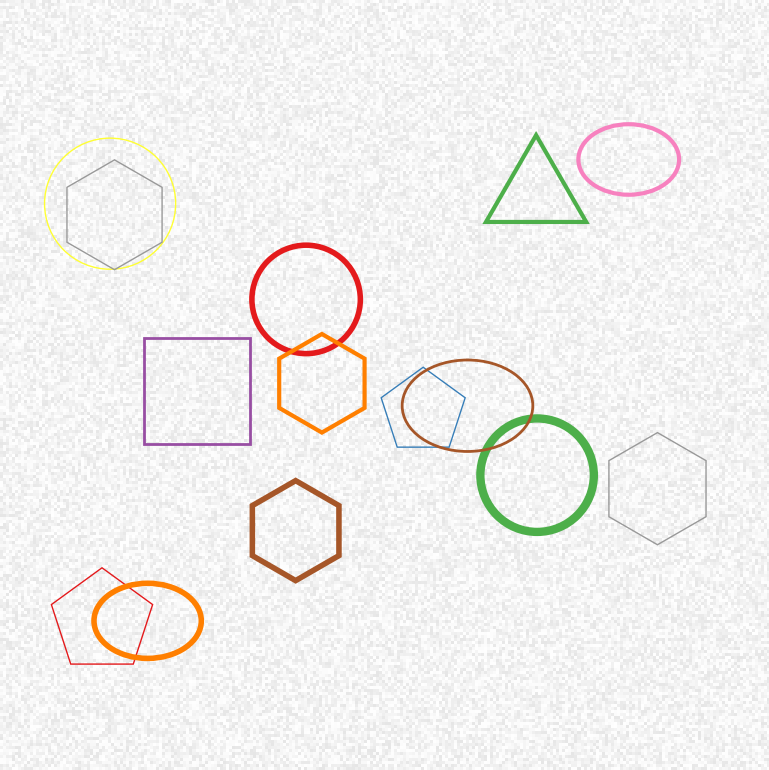[{"shape": "pentagon", "thickness": 0.5, "radius": 0.35, "center": [0.132, 0.193]}, {"shape": "circle", "thickness": 2, "radius": 0.35, "center": [0.398, 0.611]}, {"shape": "pentagon", "thickness": 0.5, "radius": 0.29, "center": [0.55, 0.466]}, {"shape": "triangle", "thickness": 1.5, "radius": 0.38, "center": [0.696, 0.749]}, {"shape": "circle", "thickness": 3, "radius": 0.37, "center": [0.698, 0.383]}, {"shape": "square", "thickness": 1, "radius": 0.34, "center": [0.256, 0.492]}, {"shape": "hexagon", "thickness": 1.5, "radius": 0.32, "center": [0.418, 0.502]}, {"shape": "oval", "thickness": 2, "radius": 0.35, "center": [0.192, 0.194]}, {"shape": "circle", "thickness": 0.5, "radius": 0.43, "center": [0.143, 0.735]}, {"shape": "hexagon", "thickness": 2, "radius": 0.32, "center": [0.384, 0.311]}, {"shape": "oval", "thickness": 1, "radius": 0.42, "center": [0.607, 0.473]}, {"shape": "oval", "thickness": 1.5, "radius": 0.33, "center": [0.817, 0.793]}, {"shape": "hexagon", "thickness": 0.5, "radius": 0.36, "center": [0.854, 0.365]}, {"shape": "hexagon", "thickness": 0.5, "radius": 0.36, "center": [0.149, 0.721]}]